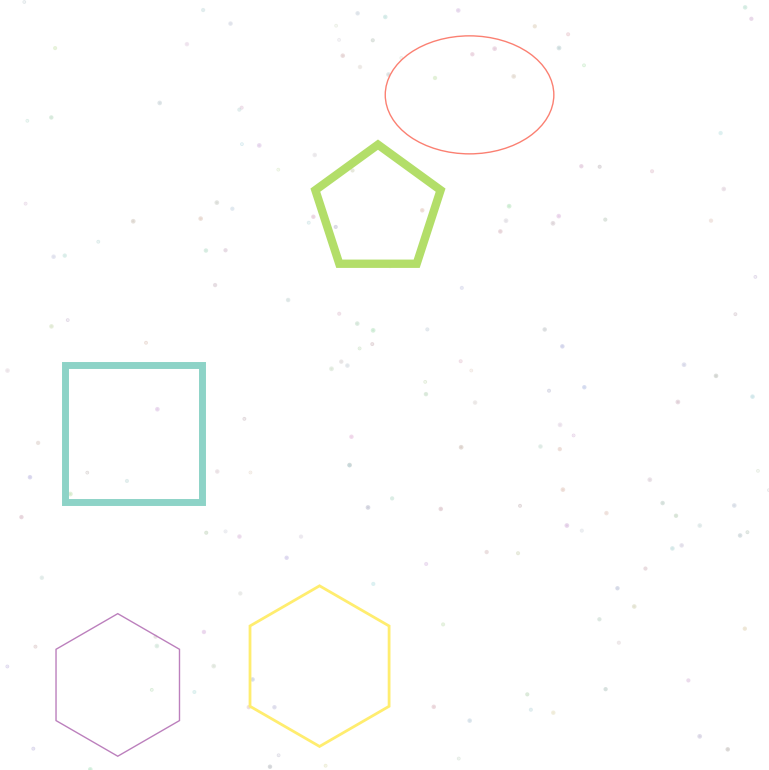[{"shape": "square", "thickness": 2.5, "radius": 0.44, "center": [0.173, 0.437]}, {"shape": "oval", "thickness": 0.5, "radius": 0.55, "center": [0.61, 0.877]}, {"shape": "pentagon", "thickness": 3, "radius": 0.43, "center": [0.491, 0.727]}, {"shape": "hexagon", "thickness": 0.5, "radius": 0.46, "center": [0.153, 0.11]}, {"shape": "hexagon", "thickness": 1, "radius": 0.52, "center": [0.415, 0.135]}]